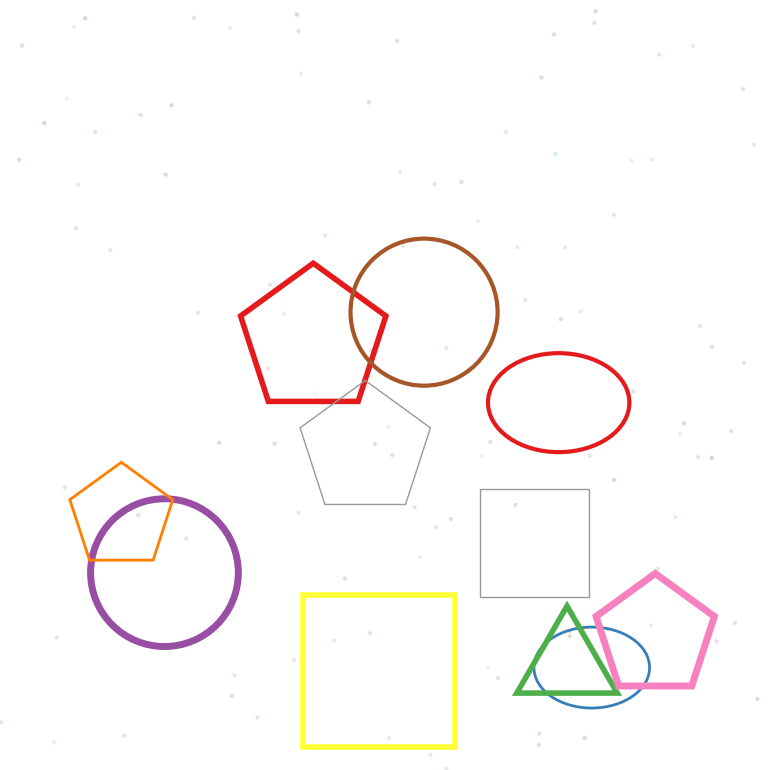[{"shape": "oval", "thickness": 1.5, "radius": 0.46, "center": [0.726, 0.477]}, {"shape": "pentagon", "thickness": 2, "radius": 0.5, "center": [0.407, 0.559]}, {"shape": "oval", "thickness": 1, "radius": 0.38, "center": [0.768, 0.133]}, {"shape": "triangle", "thickness": 2, "radius": 0.38, "center": [0.736, 0.138]}, {"shape": "circle", "thickness": 2.5, "radius": 0.48, "center": [0.214, 0.256]}, {"shape": "pentagon", "thickness": 1, "radius": 0.35, "center": [0.158, 0.329]}, {"shape": "square", "thickness": 2, "radius": 0.49, "center": [0.492, 0.129]}, {"shape": "circle", "thickness": 1.5, "radius": 0.48, "center": [0.551, 0.595]}, {"shape": "pentagon", "thickness": 2.5, "radius": 0.4, "center": [0.851, 0.174]}, {"shape": "pentagon", "thickness": 0.5, "radius": 0.44, "center": [0.474, 0.417]}, {"shape": "square", "thickness": 0.5, "radius": 0.35, "center": [0.694, 0.295]}]